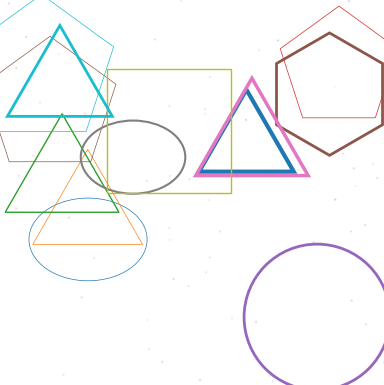[{"shape": "oval", "thickness": 0.5, "radius": 0.77, "center": [0.229, 0.378]}, {"shape": "triangle", "thickness": 3, "radius": 0.71, "center": [0.64, 0.625]}, {"shape": "triangle", "thickness": 0.5, "radius": 0.82, "center": [0.228, 0.448]}, {"shape": "triangle", "thickness": 1, "radius": 0.85, "center": [0.161, 0.534]}, {"shape": "pentagon", "thickness": 0.5, "radius": 0.8, "center": [0.881, 0.824]}, {"shape": "circle", "thickness": 2, "radius": 0.95, "center": [0.824, 0.176]}, {"shape": "hexagon", "thickness": 2, "radius": 0.8, "center": [0.856, 0.755]}, {"shape": "pentagon", "thickness": 0.5, "radius": 0.9, "center": [0.13, 0.726]}, {"shape": "triangle", "thickness": 2.5, "radius": 0.84, "center": [0.654, 0.628]}, {"shape": "oval", "thickness": 1.5, "radius": 0.68, "center": [0.346, 0.592]}, {"shape": "square", "thickness": 1, "radius": 0.8, "center": [0.44, 0.66]}, {"shape": "triangle", "thickness": 2, "radius": 0.79, "center": [0.155, 0.776]}, {"shape": "pentagon", "thickness": 0.5, "radius": 0.99, "center": [0.108, 0.817]}]